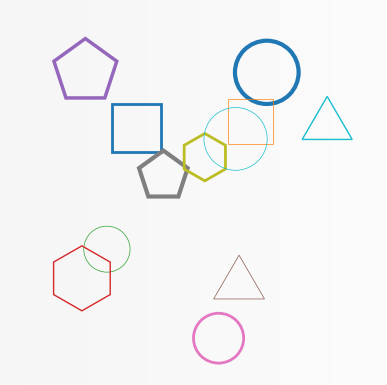[{"shape": "circle", "thickness": 3, "radius": 0.41, "center": [0.688, 0.812]}, {"shape": "square", "thickness": 2, "radius": 0.32, "center": [0.351, 0.668]}, {"shape": "square", "thickness": 0.5, "radius": 0.29, "center": [0.646, 0.685]}, {"shape": "circle", "thickness": 0.5, "radius": 0.3, "center": [0.276, 0.353]}, {"shape": "hexagon", "thickness": 1, "radius": 0.42, "center": [0.211, 0.277]}, {"shape": "pentagon", "thickness": 2.5, "radius": 0.43, "center": [0.22, 0.815]}, {"shape": "triangle", "thickness": 0.5, "radius": 0.38, "center": [0.617, 0.261]}, {"shape": "circle", "thickness": 2, "radius": 0.32, "center": [0.564, 0.122]}, {"shape": "pentagon", "thickness": 3, "radius": 0.33, "center": [0.422, 0.543]}, {"shape": "hexagon", "thickness": 2, "radius": 0.31, "center": [0.529, 0.592]}, {"shape": "circle", "thickness": 0.5, "radius": 0.41, "center": [0.608, 0.639]}, {"shape": "triangle", "thickness": 1, "radius": 0.37, "center": [0.844, 0.675]}]